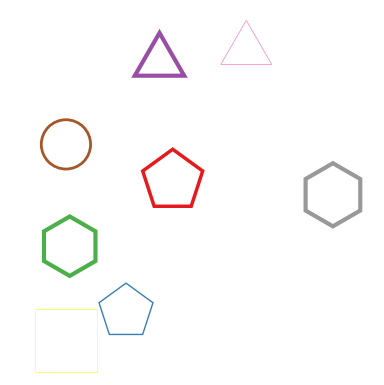[{"shape": "pentagon", "thickness": 2.5, "radius": 0.41, "center": [0.449, 0.53]}, {"shape": "pentagon", "thickness": 1, "radius": 0.37, "center": [0.327, 0.191]}, {"shape": "hexagon", "thickness": 3, "radius": 0.39, "center": [0.181, 0.361]}, {"shape": "triangle", "thickness": 3, "radius": 0.37, "center": [0.414, 0.84]}, {"shape": "square", "thickness": 0.5, "radius": 0.41, "center": [0.172, 0.116]}, {"shape": "circle", "thickness": 2, "radius": 0.32, "center": [0.171, 0.625]}, {"shape": "triangle", "thickness": 0.5, "radius": 0.38, "center": [0.64, 0.871]}, {"shape": "hexagon", "thickness": 3, "radius": 0.41, "center": [0.865, 0.494]}]